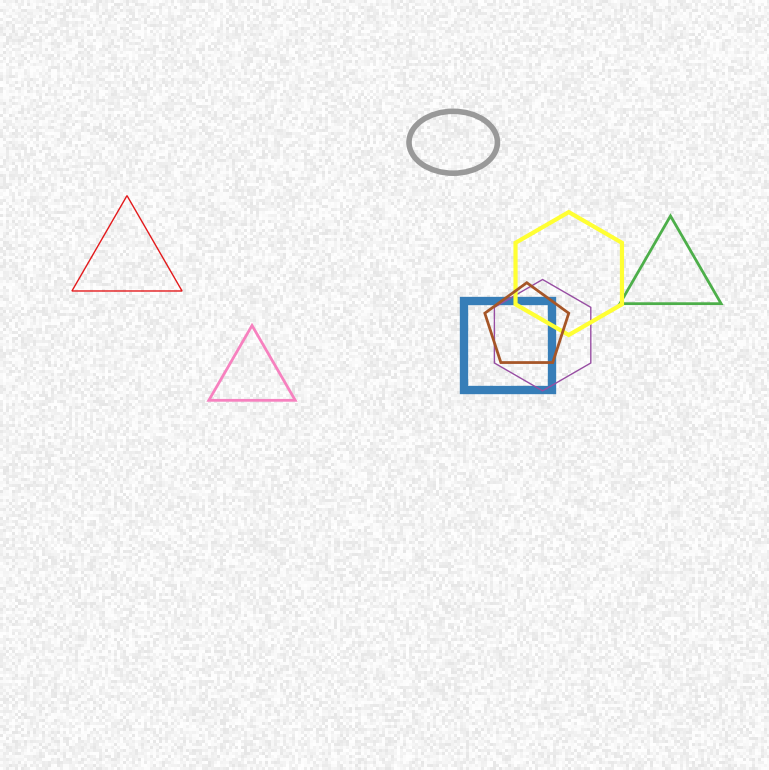[{"shape": "triangle", "thickness": 0.5, "radius": 0.41, "center": [0.165, 0.663]}, {"shape": "square", "thickness": 3, "radius": 0.29, "center": [0.66, 0.551]}, {"shape": "triangle", "thickness": 1, "radius": 0.38, "center": [0.871, 0.644]}, {"shape": "hexagon", "thickness": 0.5, "radius": 0.36, "center": [0.705, 0.565]}, {"shape": "hexagon", "thickness": 1.5, "radius": 0.4, "center": [0.739, 0.645]}, {"shape": "pentagon", "thickness": 1, "radius": 0.29, "center": [0.684, 0.576]}, {"shape": "triangle", "thickness": 1, "radius": 0.32, "center": [0.327, 0.513]}, {"shape": "oval", "thickness": 2, "radius": 0.29, "center": [0.589, 0.815]}]